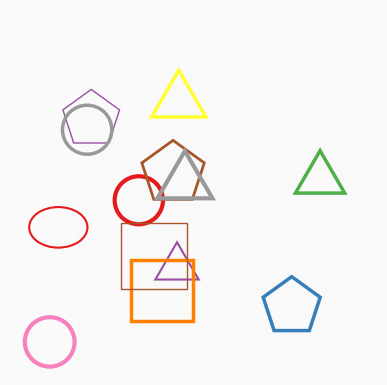[{"shape": "circle", "thickness": 3, "radius": 0.31, "center": [0.358, 0.48]}, {"shape": "oval", "thickness": 1.5, "radius": 0.38, "center": [0.151, 0.409]}, {"shape": "pentagon", "thickness": 2.5, "radius": 0.39, "center": [0.753, 0.204]}, {"shape": "triangle", "thickness": 2.5, "radius": 0.37, "center": [0.826, 0.535]}, {"shape": "triangle", "thickness": 1.5, "radius": 0.32, "center": [0.457, 0.306]}, {"shape": "pentagon", "thickness": 1, "radius": 0.38, "center": [0.235, 0.691]}, {"shape": "square", "thickness": 2.5, "radius": 0.4, "center": [0.418, 0.244]}, {"shape": "triangle", "thickness": 2.5, "radius": 0.41, "center": [0.461, 0.737]}, {"shape": "square", "thickness": 1, "radius": 0.43, "center": [0.397, 0.334]}, {"shape": "pentagon", "thickness": 2, "radius": 0.42, "center": [0.447, 0.551]}, {"shape": "circle", "thickness": 3, "radius": 0.32, "center": [0.128, 0.112]}, {"shape": "circle", "thickness": 2.5, "radius": 0.32, "center": [0.225, 0.663]}, {"shape": "triangle", "thickness": 3, "radius": 0.41, "center": [0.477, 0.526]}]